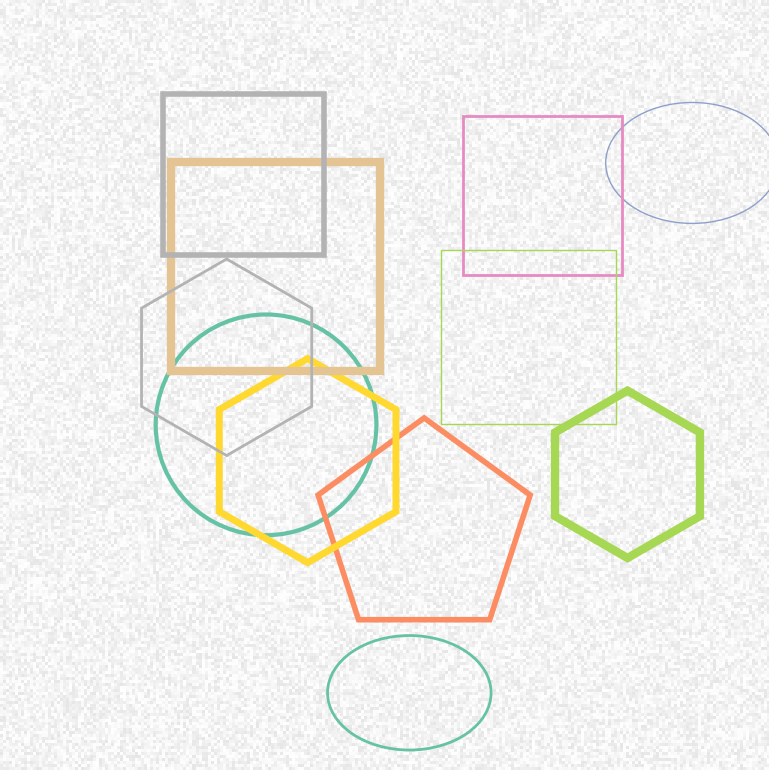[{"shape": "oval", "thickness": 1, "radius": 0.53, "center": [0.532, 0.1]}, {"shape": "circle", "thickness": 1.5, "radius": 0.72, "center": [0.346, 0.448]}, {"shape": "pentagon", "thickness": 2, "radius": 0.72, "center": [0.551, 0.312]}, {"shape": "oval", "thickness": 0.5, "radius": 0.56, "center": [0.899, 0.788]}, {"shape": "square", "thickness": 1, "radius": 0.52, "center": [0.704, 0.746]}, {"shape": "hexagon", "thickness": 3, "radius": 0.54, "center": [0.815, 0.384]}, {"shape": "square", "thickness": 0.5, "radius": 0.57, "center": [0.686, 0.562]}, {"shape": "hexagon", "thickness": 2.5, "radius": 0.66, "center": [0.4, 0.402]}, {"shape": "square", "thickness": 3, "radius": 0.68, "center": [0.358, 0.654]}, {"shape": "square", "thickness": 2, "radius": 0.52, "center": [0.316, 0.774]}, {"shape": "hexagon", "thickness": 1, "radius": 0.64, "center": [0.294, 0.536]}]